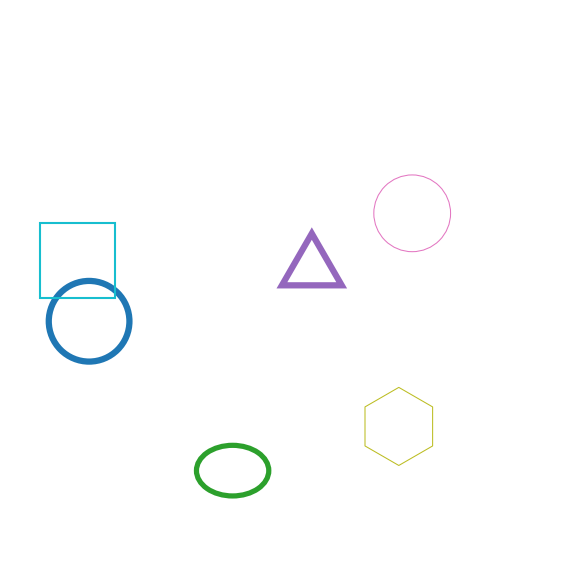[{"shape": "circle", "thickness": 3, "radius": 0.35, "center": [0.154, 0.443]}, {"shape": "oval", "thickness": 2.5, "radius": 0.31, "center": [0.403, 0.184]}, {"shape": "triangle", "thickness": 3, "radius": 0.3, "center": [0.54, 0.535]}, {"shape": "circle", "thickness": 0.5, "radius": 0.33, "center": [0.714, 0.63]}, {"shape": "hexagon", "thickness": 0.5, "radius": 0.34, "center": [0.691, 0.261]}, {"shape": "square", "thickness": 1, "radius": 0.32, "center": [0.135, 0.549]}]